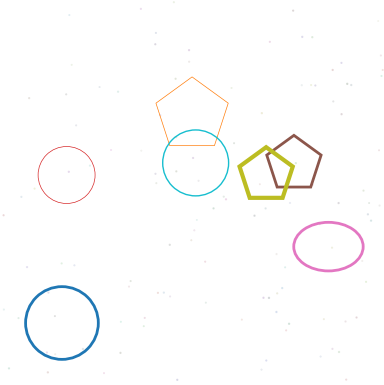[{"shape": "circle", "thickness": 2, "radius": 0.47, "center": [0.161, 0.161]}, {"shape": "pentagon", "thickness": 0.5, "radius": 0.49, "center": [0.499, 0.702]}, {"shape": "circle", "thickness": 0.5, "radius": 0.37, "center": [0.173, 0.545]}, {"shape": "pentagon", "thickness": 2, "radius": 0.37, "center": [0.763, 0.574]}, {"shape": "oval", "thickness": 2, "radius": 0.45, "center": [0.853, 0.359]}, {"shape": "pentagon", "thickness": 3, "radius": 0.36, "center": [0.691, 0.545]}, {"shape": "circle", "thickness": 1, "radius": 0.43, "center": [0.508, 0.577]}]